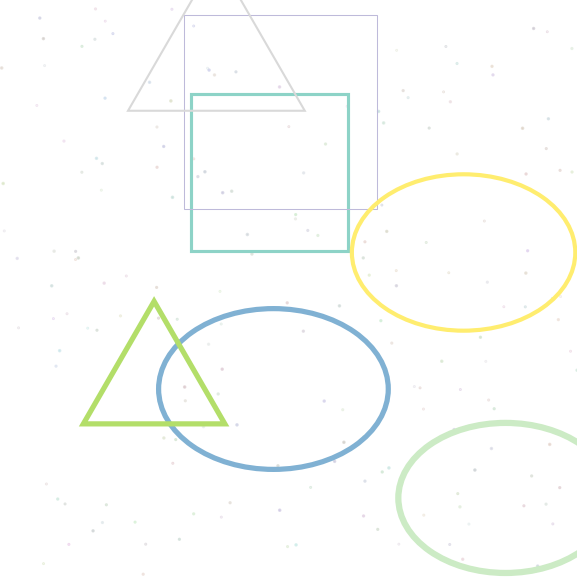[{"shape": "square", "thickness": 1.5, "radius": 0.68, "center": [0.466, 0.7]}, {"shape": "square", "thickness": 0.5, "radius": 0.84, "center": [0.486, 0.805]}, {"shape": "oval", "thickness": 2.5, "radius": 0.99, "center": [0.473, 0.326]}, {"shape": "triangle", "thickness": 2.5, "radius": 0.71, "center": [0.267, 0.336]}, {"shape": "triangle", "thickness": 1, "radius": 0.88, "center": [0.375, 0.896]}, {"shape": "oval", "thickness": 3, "radius": 0.93, "center": [0.875, 0.137]}, {"shape": "oval", "thickness": 2, "radius": 0.97, "center": [0.803, 0.562]}]